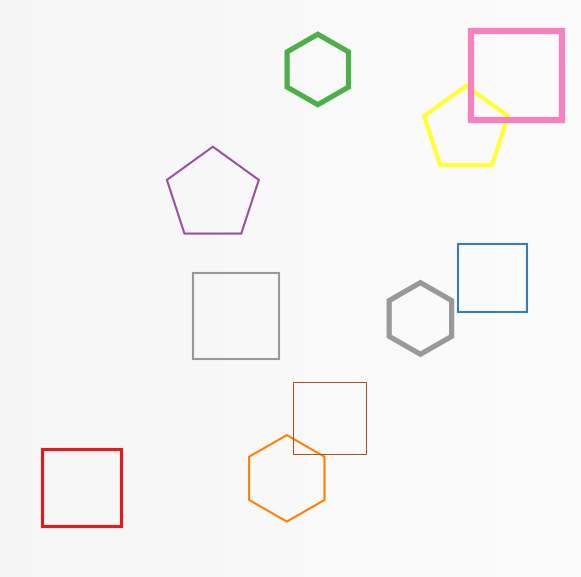[{"shape": "square", "thickness": 1.5, "radius": 0.34, "center": [0.14, 0.155]}, {"shape": "square", "thickness": 1, "radius": 0.3, "center": [0.848, 0.518]}, {"shape": "hexagon", "thickness": 2.5, "radius": 0.3, "center": [0.547, 0.879]}, {"shape": "pentagon", "thickness": 1, "radius": 0.42, "center": [0.366, 0.662]}, {"shape": "hexagon", "thickness": 1, "radius": 0.37, "center": [0.493, 0.171]}, {"shape": "pentagon", "thickness": 2, "radius": 0.38, "center": [0.802, 0.775]}, {"shape": "square", "thickness": 0.5, "radius": 0.32, "center": [0.567, 0.275]}, {"shape": "square", "thickness": 3, "radius": 0.39, "center": [0.888, 0.868]}, {"shape": "square", "thickness": 1, "radius": 0.37, "center": [0.406, 0.452]}, {"shape": "hexagon", "thickness": 2.5, "radius": 0.31, "center": [0.723, 0.448]}]